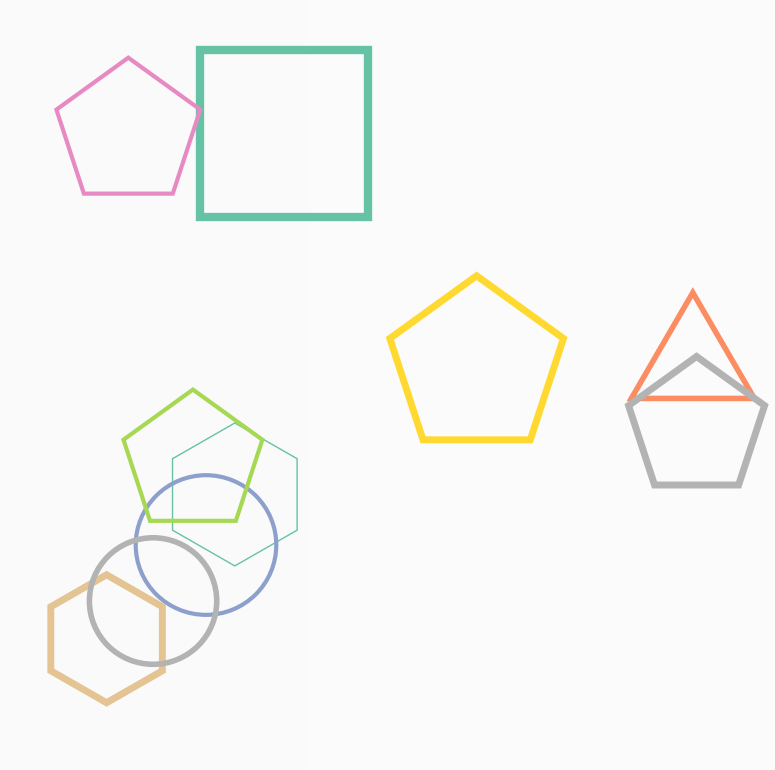[{"shape": "square", "thickness": 3, "radius": 0.54, "center": [0.366, 0.826]}, {"shape": "hexagon", "thickness": 0.5, "radius": 0.46, "center": [0.303, 0.358]}, {"shape": "triangle", "thickness": 2, "radius": 0.46, "center": [0.894, 0.528]}, {"shape": "circle", "thickness": 1.5, "radius": 0.45, "center": [0.266, 0.292]}, {"shape": "pentagon", "thickness": 1.5, "radius": 0.49, "center": [0.166, 0.827]}, {"shape": "pentagon", "thickness": 1.5, "radius": 0.47, "center": [0.249, 0.4]}, {"shape": "pentagon", "thickness": 2.5, "radius": 0.59, "center": [0.615, 0.524]}, {"shape": "hexagon", "thickness": 2.5, "radius": 0.42, "center": [0.138, 0.17]}, {"shape": "circle", "thickness": 2, "radius": 0.41, "center": [0.198, 0.219]}, {"shape": "pentagon", "thickness": 2.5, "radius": 0.46, "center": [0.899, 0.445]}]